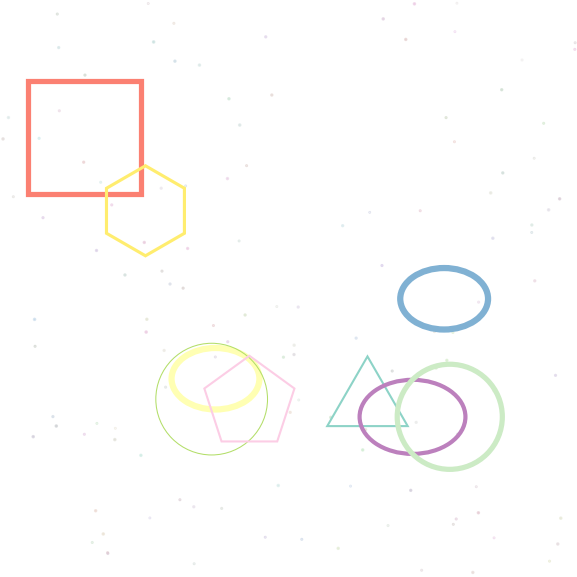[{"shape": "triangle", "thickness": 1, "radius": 0.4, "center": [0.636, 0.302]}, {"shape": "oval", "thickness": 3, "radius": 0.38, "center": [0.373, 0.343]}, {"shape": "square", "thickness": 2.5, "radius": 0.49, "center": [0.146, 0.761]}, {"shape": "oval", "thickness": 3, "radius": 0.38, "center": [0.769, 0.482]}, {"shape": "circle", "thickness": 0.5, "radius": 0.48, "center": [0.367, 0.308]}, {"shape": "pentagon", "thickness": 1, "radius": 0.41, "center": [0.432, 0.301]}, {"shape": "oval", "thickness": 2, "radius": 0.46, "center": [0.714, 0.277]}, {"shape": "circle", "thickness": 2.5, "radius": 0.46, "center": [0.779, 0.277]}, {"shape": "hexagon", "thickness": 1.5, "radius": 0.39, "center": [0.252, 0.634]}]